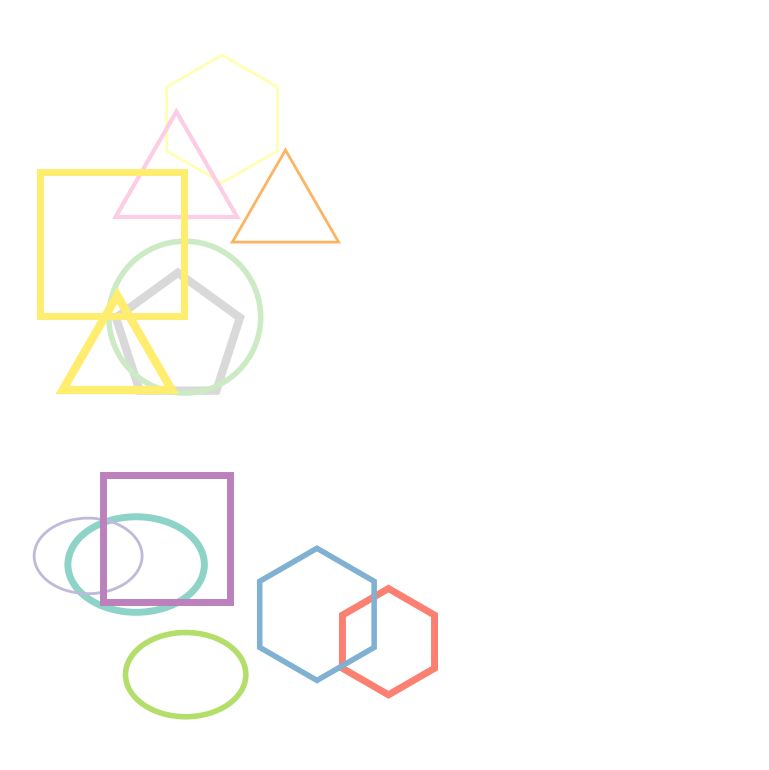[{"shape": "oval", "thickness": 2.5, "radius": 0.44, "center": [0.177, 0.267]}, {"shape": "hexagon", "thickness": 1, "radius": 0.41, "center": [0.288, 0.846]}, {"shape": "oval", "thickness": 1, "radius": 0.35, "center": [0.114, 0.278]}, {"shape": "hexagon", "thickness": 2.5, "radius": 0.35, "center": [0.505, 0.167]}, {"shape": "hexagon", "thickness": 2, "radius": 0.43, "center": [0.412, 0.202]}, {"shape": "triangle", "thickness": 1, "radius": 0.4, "center": [0.371, 0.725]}, {"shape": "oval", "thickness": 2, "radius": 0.39, "center": [0.241, 0.124]}, {"shape": "triangle", "thickness": 1.5, "radius": 0.46, "center": [0.229, 0.764]}, {"shape": "pentagon", "thickness": 3, "radius": 0.42, "center": [0.231, 0.561]}, {"shape": "square", "thickness": 2.5, "radius": 0.41, "center": [0.216, 0.301]}, {"shape": "circle", "thickness": 2, "radius": 0.49, "center": [0.24, 0.588]}, {"shape": "triangle", "thickness": 3, "radius": 0.41, "center": [0.152, 0.534]}, {"shape": "square", "thickness": 2.5, "radius": 0.47, "center": [0.146, 0.683]}]